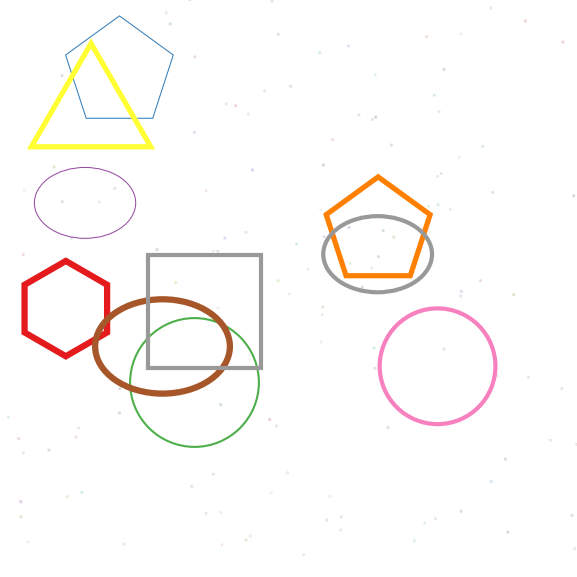[{"shape": "hexagon", "thickness": 3, "radius": 0.41, "center": [0.114, 0.465]}, {"shape": "pentagon", "thickness": 0.5, "radius": 0.49, "center": [0.207, 0.874]}, {"shape": "circle", "thickness": 1, "radius": 0.56, "center": [0.337, 0.337]}, {"shape": "oval", "thickness": 0.5, "radius": 0.44, "center": [0.147, 0.648]}, {"shape": "pentagon", "thickness": 2.5, "radius": 0.47, "center": [0.655, 0.598]}, {"shape": "triangle", "thickness": 2.5, "radius": 0.6, "center": [0.158, 0.805]}, {"shape": "oval", "thickness": 3, "radius": 0.58, "center": [0.281, 0.399]}, {"shape": "circle", "thickness": 2, "radius": 0.5, "center": [0.758, 0.365]}, {"shape": "square", "thickness": 2, "radius": 0.49, "center": [0.354, 0.46]}, {"shape": "oval", "thickness": 2, "radius": 0.47, "center": [0.654, 0.559]}]